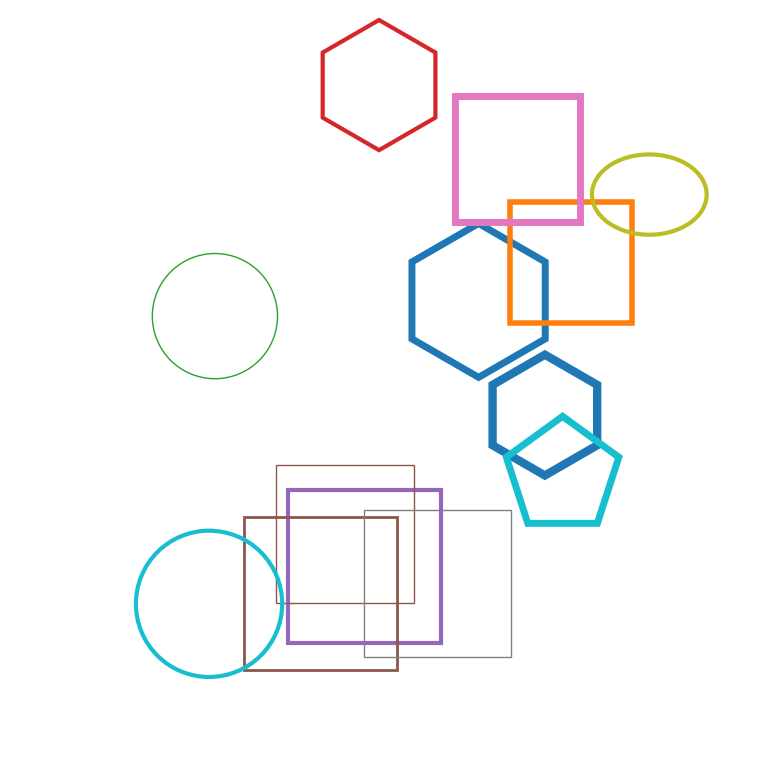[{"shape": "hexagon", "thickness": 2.5, "radius": 0.5, "center": [0.622, 0.61]}, {"shape": "hexagon", "thickness": 3, "radius": 0.39, "center": [0.708, 0.461]}, {"shape": "square", "thickness": 2, "radius": 0.39, "center": [0.742, 0.659]}, {"shape": "circle", "thickness": 0.5, "radius": 0.41, "center": [0.279, 0.589]}, {"shape": "hexagon", "thickness": 1.5, "radius": 0.42, "center": [0.492, 0.89]}, {"shape": "square", "thickness": 1.5, "radius": 0.5, "center": [0.473, 0.264]}, {"shape": "square", "thickness": 0.5, "radius": 0.45, "center": [0.448, 0.306]}, {"shape": "square", "thickness": 1, "radius": 0.5, "center": [0.417, 0.229]}, {"shape": "square", "thickness": 2.5, "radius": 0.41, "center": [0.672, 0.793]}, {"shape": "square", "thickness": 0.5, "radius": 0.48, "center": [0.568, 0.242]}, {"shape": "oval", "thickness": 1.5, "radius": 0.37, "center": [0.843, 0.747]}, {"shape": "pentagon", "thickness": 2.5, "radius": 0.38, "center": [0.731, 0.382]}, {"shape": "circle", "thickness": 1.5, "radius": 0.47, "center": [0.271, 0.216]}]